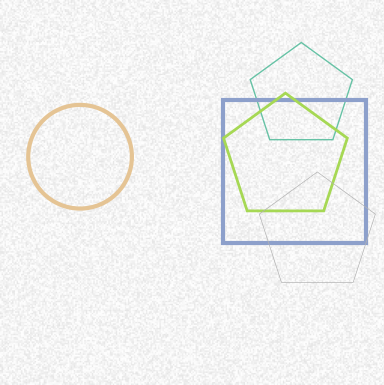[{"shape": "pentagon", "thickness": 1, "radius": 0.7, "center": [0.783, 0.75]}, {"shape": "square", "thickness": 3, "radius": 0.92, "center": [0.764, 0.555]}, {"shape": "pentagon", "thickness": 2, "radius": 0.85, "center": [0.741, 0.589]}, {"shape": "circle", "thickness": 3, "radius": 0.67, "center": [0.208, 0.593]}, {"shape": "pentagon", "thickness": 0.5, "radius": 0.79, "center": [0.824, 0.395]}]